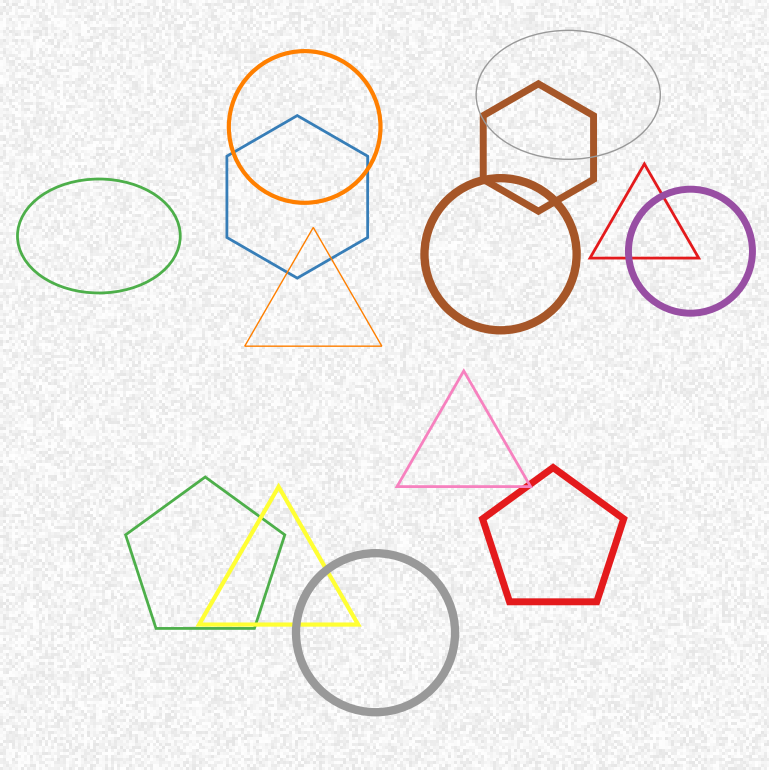[{"shape": "pentagon", "thickness": 2.5, "radius": 0.48, "center": [0.718, 0.296]}, {"shape": "triangle", "thickness": 1, "radius": 0.41, "center": [0.837, 0.706]}, {"shape": "hexagon", "thickness": 1, "radius": 0.53, "center": [0.386, 0.744]}, {"shape": "oval", "thickness": 1, "radius": 0.53, "center": [0.128, 0.694]}, {"shape": "pentagon", "thickness": 1, "radius": 0.54, "center": [0.266, 0.272]}, {"shape": "circle", "thickness": 2.5, "radius": 0.4, "center": [0.897, 0.674]}, {"shape": "triangle", "thickness": 0.5, "radius": 0.51, "center": [0.407, 0.602]}, {"shape": "circle", "thickness": 1.5, "radius": 0.49, "center": [0.396, 0.835]}, {"shape": "triangle", "thickness": 1.5, "radius": 0.6, "center": [0.362, 0.249]}, {"shape": "hexagon", "thickness": 2.5, "radius": 0.41, "center": [0.699, 0.808]}, {"shape": "circle", "thickness": 3, "radius": 0.49, "center": [0.65, 0.67]}, {"shape": "triangle", "thickness": 1, "radius": 0.5, "center": [0.602, 0.418]}, {"shape": "oval", "thickness": 0.5, "radius": 0.6, "center": [0.738, 0.877]}, {"shape": "circle", "thickness": 3, "radius": 0.52, "center": [0.488, 0.178]}]